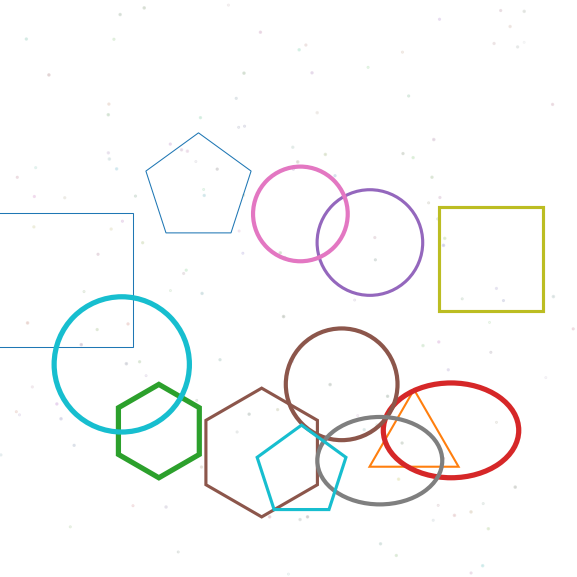[{"shape": "square", "thickness": 0.5, "radius": 0.58, "center": [0.113, 0.514]}, {"shape": "pentagon", "thickness": 0.5, "radius": 0.48, "center": [0.344, 0.673]}, {"shape": "triangle", "thickness": 1, "radius": 0.45, "center": [0.717, 0.235]}, {"shape": "hexagon", "thickness": 2.5, "radius": 0.4, "center": [0.275, 0.253]}, {"shape": "oval", "thickness": 2.5, "radius": 0.59, "center": [0.781, 0.254]}, {"shape": "circle", "thickness": 1.5, "radius": 0.46, "center": [0.641, 0.579]}, {"shape": "circle", "thickness": 2, "radius": 0.48, "center": [0.592, 0.334]}, {"shape": "hexagon", "thickness": 1.5, "radius": 0.56, "center": [0.453, 0.216]}, {"shape": "circle", "thickness": 2, "radius": 0.41, "center": [0.52, 0.629]}, {"shape": "oval", "thickness": 2, "radius": 0.54, "center": [0.658, 0.201]}, {"shape": "square", "thickness": 1.5, "radius": 0.45, "center": [0.85, 0.55]}, {"shape": "pentagon", "thickness": 1.5, "radius": 0.4, "center": [0.522, 0.182]}, {"shape": "circle", "thickness": 2.5, "radius": 0.59, "center": [0.211, 0.368]}]